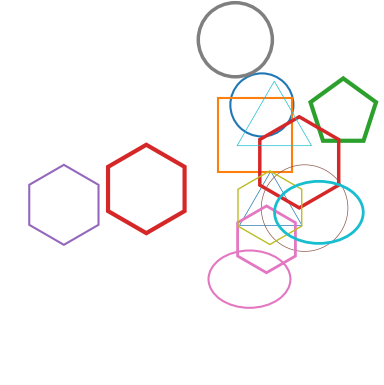[{"shape": "circle", "thickness": 1.5, "radius": 0.41, "center": [0.68, 0.728]}, {"shape": "triangle", "thickness": 0.5, "radius": 0.47, "center": [0.703, 0.461]}, {"shape": "square", "thickness": 1.5, "radius": 0.48, "center": [0.663, 0.649]}, {"shape": "pentagon", "thickness": 3, "radius": 0.45, "center": [0.892, 0.707]}, {"shape": "hexagon", "thickness": 3, "radius": 0.57, "center": [0.38, 0.509]}, {"shape": "hexagon", "thickness": 2.5, "radius": 0.59, "center": [0.777, 0.578]}, {"shape": "hexagon", "thickness": 1.5, "radius": 0.52, "center": [0.166, 0.468]}, {"shape": "circle", "thickness": 0.5, "radius": 0.56, "center": [0.791, 0.459]}, {"shape": "oval", "thickness": 1.5, "radius": 0.53, "center": [0.648, 0.275]}, {"shape": "hexagon", "thickness": 2, "radius": 0.43, "center": [0.692, 0.378]}, {"shape": "circle", "thickness": 2.5, "radius": 0.48, "center": [0.611, 0.897]}, {"shape": "hexagon", "thickness": 1, "radius": 0.48, "center": [0.701, 0.461]}, {"shape": "triangle", "thickness": 0.5, "radius": 0.56, "center": [0.712, 0.677]}, {"shape": "oval", "thickness": 2, "radius": 0.58, "center": [0.828, 0.448]}]